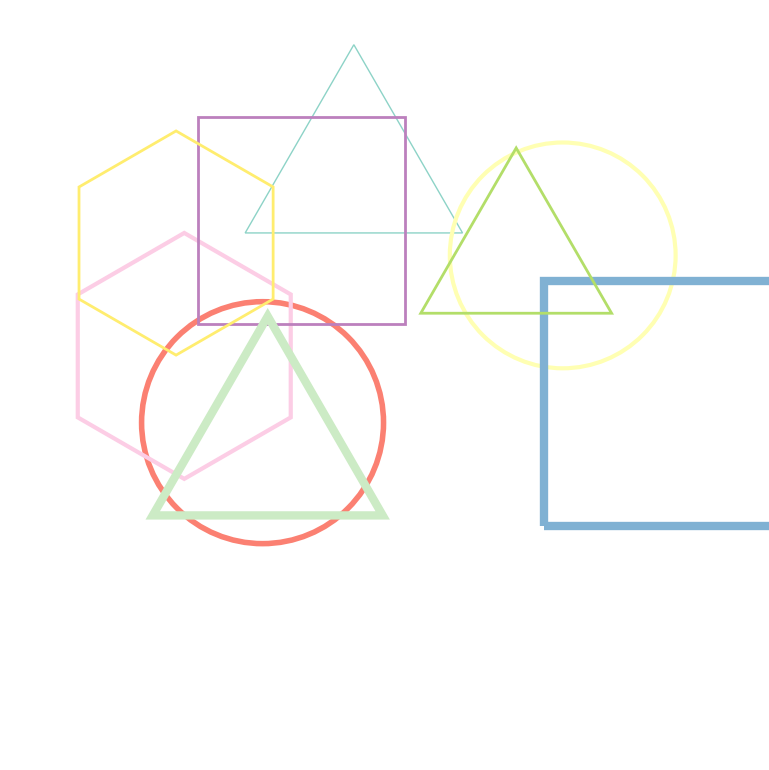[{"shape": "triangle", "thickness": 0.5, "radius": 0.81, "center": [0.46, 0.779]}, {"shape": "circle", "thickness": 1.5, "radius": 0.73, "center": [0.731, 0.668]}, {"shape": "circle", "thickness": 2, "radius": 0.79, "center": [0.341, 0.451]}, {"shape": "square", "thickness": 3, "radius": 0.79, "center": [0.866, 0.476]}, {"shape": "triangle", "thickness": 1, "radius": 0.72, "center": [0.67, 0.665]}, {"shape": "hexagon", "thickness": 1.5, "radius": 0.8, "center": [0.239, 0.538]}, {"shape": "square", "thickness": 1, "radius": 0.67, "center": [0.392, 0.714]}, {"shape": "triangle", "thickness": 3, "radius": 0.86, "center": [0.348, 0.417]}, {"shape": "hexagon", "thickness": 1, "radius": 0.73, "center": [0.229, 0.684]}]